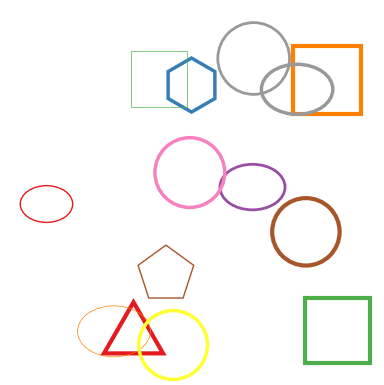[{"shape": "oval", "thickness": 1, "radius": 0.34, "center": [0.121, 0.47]}, {"shape": "triangle", "thickness": 3, "radius": 0.44, "center": [0.347, 0.126]}, {"shape": "hexagon", "thickness": 2.5, "radius": 0.35, "center": [0.497, 0.779]}, {"shape": "square", "thickness": 3, "radius": 0.42, "center": [0.876, 0.141]}, {"shape": "square", "thickness": 0.5, "radius": 0.37, "center": [0.412, 0.795]}, {"shape": "oval", "thickness": 2, "radius": 0.42, "center": [0.656, 0.514]}, {"shape": "square", "thickness": 3, "radius": 0.44, "center": [0.85, 0.792]}, {"shape": "oval", "thickness": 0.5, "radius": 0.47, "center": [0.296, 0.139]}, {"shape": "circle", "thickness": 2.5, "radius": 0.45, "center": [0.45, 0.104]}, {"shape": "circle", "thickness": 3, "radius": 0.44, "center": [0.795, 0.398]}, {"shape": "pentagon", "thickness": 1, "radius": 0.38, "center": [0.431, 0.287]}, {"shape": "circle", "thickness": 2.5, "radius": 0.45, "center": [0.493, 0.552]}, {"shape": "circle", "thickness": 2, "radius": 0.47, "center": [0.659, 0.848]}, {"shape": "oval", "thickness": 2.5, "radius": 0.46, "center": [0.772, 0.768]}]